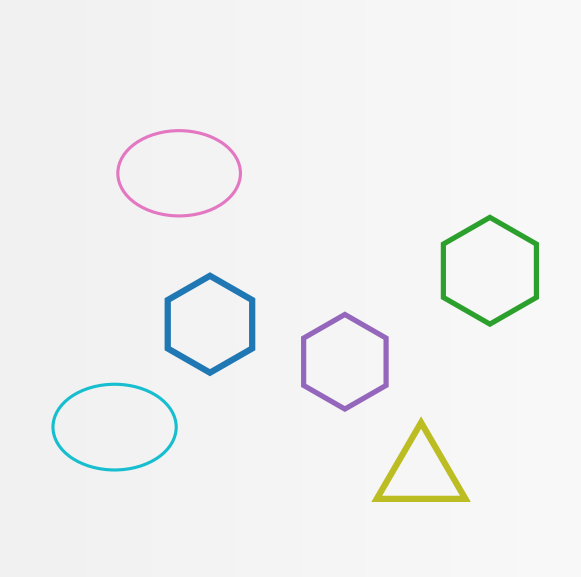[{"shape": "hexagon", "thickness": 3, "radius": 0.42, "center": [0.361, 0.438]}, {"shape": "hexagon", "thickness": 2.5, "radius": 0.46, "center": [0.843, 0.53]}, {"shape": "hexagon", "thickness": 2.5, "radius": 0.41, "center": [0.593, 0.373]}, {"shape": "oval", "thickness": 1.5, "radius": 0.53, "center": [0.308, 0.699]}, {"shape": "triangle", "thickness": 3, "radius": 0.44, "center": [0.724, 0.179]}, {"shape": "oval", "thickness": 1.5, "radius": 0.53, "center": [0.197, 0.26]}]